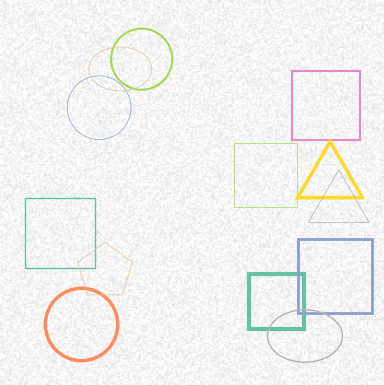[{"shape": "square", "thickness": 3, "radius": 0.35, "center": [0.718, 0.216]}, {"shape": "square", "thickness": 1, "radius": 0.46, "center": [0.156, 0.396]}, {"shape": "circle", "thickness": 2.5, "radius": 0.47, "center": [0.212, 0.157]}, {"shape": "square", "thickness": 2, "radius": 0.48, "center": [0.869, 0.284]}, {"shape": "circle", "thickness": 0.5, "radius": 0.41, "center": [0.257, 0.72]}, {"shape": "square", "thickness": 1.5, "radius": 0.45, "center": [0.846, 0.726]}, {"shape": "square", "thickness": 0.5, "radius": 0.41, "center": [0.69, 0.545]}, {"shape": "circle", "thickness": 1.5, "radius": 0.4, "center": [0.368, 0.846]}, {"shape": "triangle", "thickness": 2.5, "radius": 0.48, "center": [0.857, 0.535]}, {"shape": "oval", "thickness": 0.5, "radius": 0.41, "center": [0.312, 0.821]}, {"shape": "pentagon", "thickness": 0.5, "radius": 0.38, "center": [0.273, 0.295]}, {"shape": "oval", "thickness": 1, "radius": 0.49, "center": [0.792, 0.127]}, {"shape": "triangle", "thickness": 0.5, "radius": 0.46, "center": [0.88, 0.468]}]